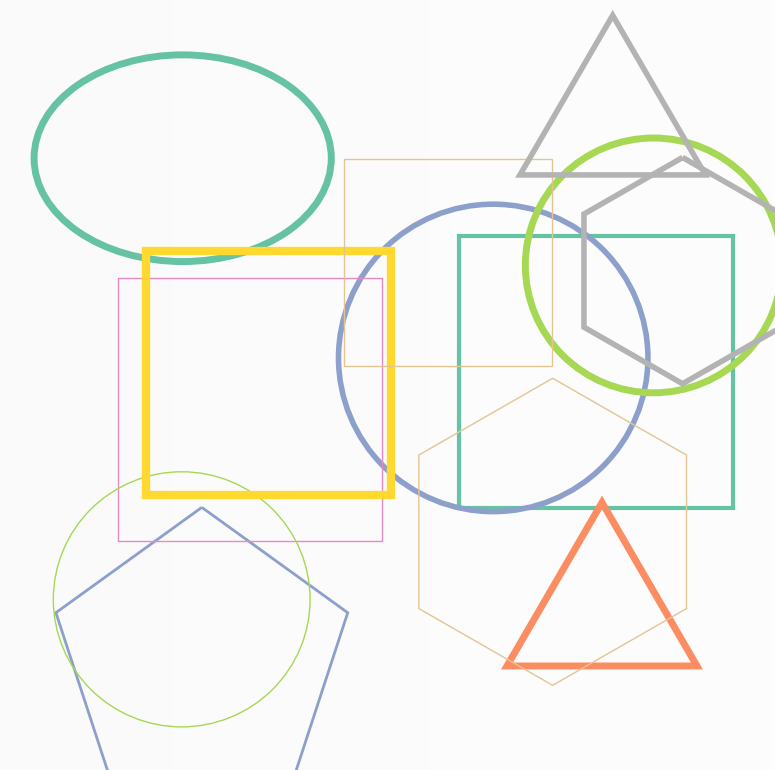[{"shape": "square", "thickness": 1.5, "radius": 0.88, "center": [0.769, 0.517]}, {"shape": "oval", "thickness": 2.5, "radius": 0.96, "center": [0.236, 0.795]}, {"shape": "triangle", "thickness": 2.5, "radius": 0.71, "center": [0.777, 0.206]}, {"shape": "circle", "thickness": 2, "radius": 1.0, "center": [0.636, 0.535]}, {"shape": "pentagon", "thickness": 1, "radius": 0.99, "center": [0.26, 0.143]}, {"shape": "square", "thickness": 0.5, "radius": 0.85, "center": [0.322, 0.468]}, {"shape": "circle", "thickness": 0.5, "radius": 0.83, "center": [0.234, 0.222]}, {"shape": "circle", "thickness": 2.5, "radius": 0.83, "center": [0.843, 0.655]}, {"shape": "square", "thickness": 3, "radius": 0.79, "center": [0.346, 0.515]}, {"shape": "hexagon", "thickness": 0.5, "radius": 1.0, "center": [0.713, 0.309]}, {"shape": "square", "thickness": 0.5, "radius": 0.67, "center": [0.578, 0.659]}, {"shape": "triangle", "thickness": 2, "radius": 0.69, "center": [0.791, 0.842]}, {"shape": "hexagon", "thickness": 2, "radius": 0.73, "center": [0.881, 0.649]}]